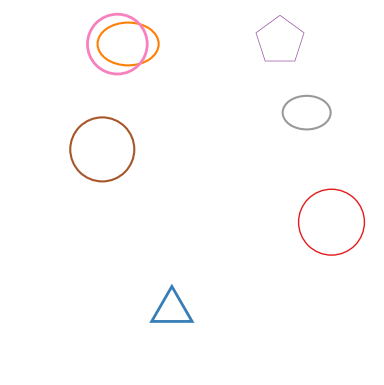[{"shape": "circle", "thickness": 1, "radius": 0.43, "center": [0.861, 0.423]}, {"shape": "triangle", "thickness": 2, "radius": 0.3, "center": [0.446, 0.195]}, {"shape": "pentagon", "thickness": 0.5, "radius": 0.33, "center": [0.727, 0.895]}, {"shape": "oval", "thickness": 1.5, "radius": 0.4, "center": [0.333, 0.886]}, {"shape": "circle", "thickness": 1.5, "radius": 0.42, "center": [0.266, 0.612]}, {"shape": "circle", "thickness": 2, "radius": 0.39, "center": [0.305, 0.885]}, {"shape": "oval", "thickness": 1.5, "radius": 0.31, "center": [0.797, 0.707]}]